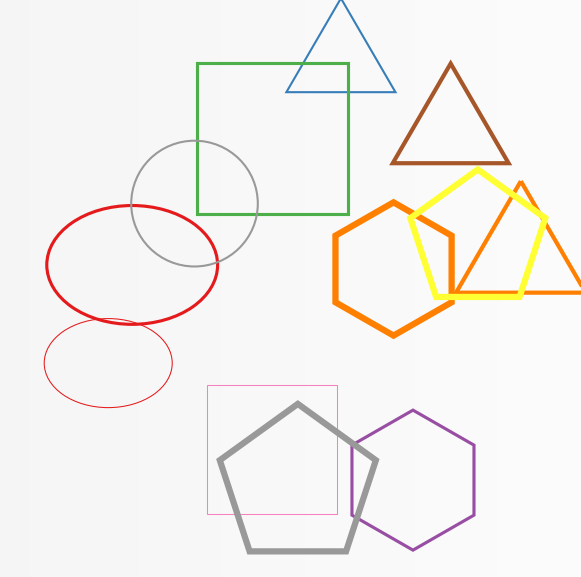[{"shape": "oval", "thickness": 0.5, "radius": 0.55, "center": [0.186, 0.37]}, {"shape": "oval", "thickness": 1.5, "radius": 0.73, "center": [0.227, 0.54]}, {"shape": "triangle", "thickness": 1, "radius": 0.54, "center": [0.587, 0.894]}, {"shape": "square", "thickness": 1.5, "radius": 0.65, "center": [0.469, 0.759]}, {"shape": "hexagon", "thickness": 1.5, "radius": 0.61, "center": [0.71, 0.168]}, {"shape": "triangle", "thickness": 2, "radius": 0.64, "center": [0.896, 0.557]}, {"shape": "hexagon", "thickness": 3, "radius": 0.58, "center": [0.677, 0.533]}, {"shape": "pentagon", "thickness": 3, "radius": 0.61, "center": [0.822, 0.584]}, {"shape": "triangle", "thickness": 2, "radius": 0.58, "center": [0.775, 0.774]}, {"shape": "square", "thickness": 0.5, "radius": 0.56, "center": [0.467, 0.221]}, {"shape": "circle", "thickness": 1, "radius": 0.54, "center": [0.335, 0.647]}, {"shape": "pentagon", "thickness": 3, "radius": 0.71, "center": [0.512, 0.159]}]